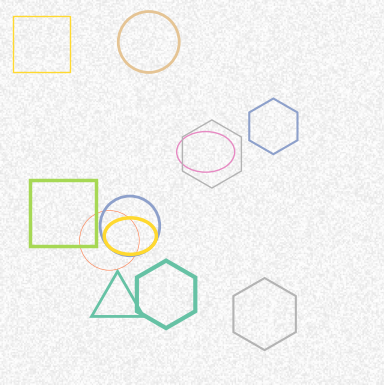[{"shape": "hexagon", "thickness": 3, "radius": 0.44, "center": [0.431, 0.235]}, {"shape": "triangle", "thickness": 2, "radius": 0.39, "center": [0.305, 0.217]}, {"shape": "circle", "thickness": 0.5, "radius": 0.39, "center": [0.284, 0.376]}, {"shape": "hexagon", "thickness": 1.5, "radius": 0.36, "center": [0.71, 0.672]}, {"shape": "circle", "thickness": 2, "radius": 0.39, "center": [0.337, 0.413]}, {"shape": "oval", "thickness": 1, "radius": 0.38, "center": [0.534, 0.606]}, {"shape": "square", "thickness": 2.5, "radius": 0.43, "center": [0.164, 0.447]}, {"shape": "oval", "thickness": 2.5, "radius": 0.34, "center": [0.339, 0.387]}, {"shape": "square", "thickness": 1, "radius": 0.37, "center": [0.107, 0.886]}, {"shape": "circle", "thickness": 2, "radius": 0.4, "center": [0.386, 0.891]}, {"shape": "hexagon", "thickness": 1.5, "radius": 0.47, "center": [0.687, 0.184]}, {"shape": "hexagon", "thickness": 1, "radius": 0.44, "center": [0.55, 0.6]}]